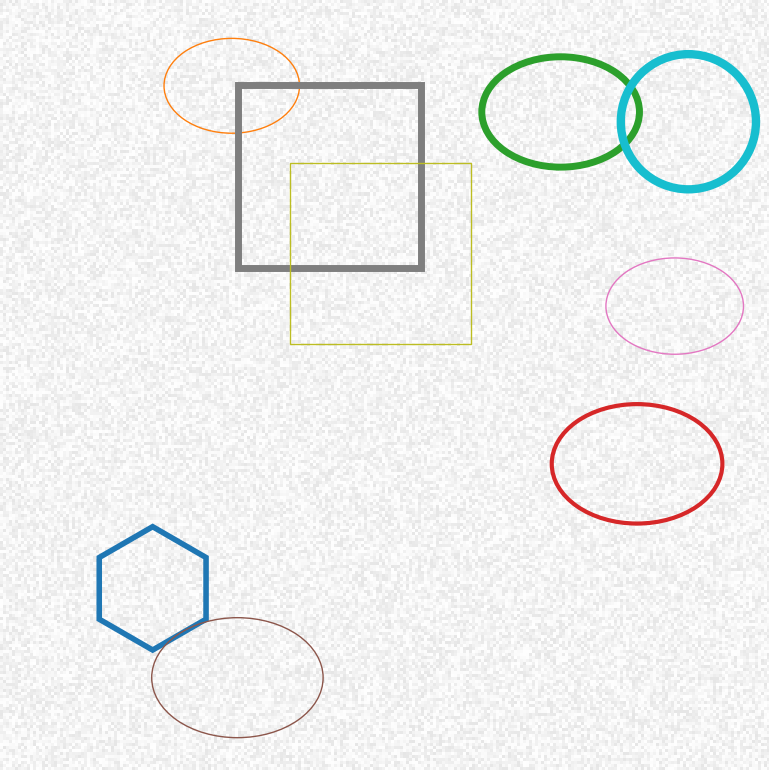[{"shape": "hexagon", "thickness": 2, "radius": 0.4, "center": [0.198, 0.236]}, {"shape": "oval", "thickness": 0.5, "radius": 0.44, "center": [0.301, 0.889]}, {"shape": "oval", "thickness": 2.5, "radius": 0.51, "center": [0.728, 0.855]}, {"shape": "oval", "thickness": 1.5, "radius": 0.55, "center": [0.827, 0.398]}, {"shape": "oval", "thickness": 0.5, "radius": 0.56, "center": [0.308, 0.12]}, {"shape": "oval", "thickness": 0.5, "radius": 0.45, "center": [0.876, 0.602]}, {"shape": "square", "thickness": 2.5, "radius": 0.6, "center": [0.428, 0.771]}, {"shape": "square", "thickness": 0.5, "radius": 0.59, "center": [0.494, 0.671]}, {"shape": "circle", "thickness": 3, "radius": 0.44, "center": [0.894, 0.842]}]